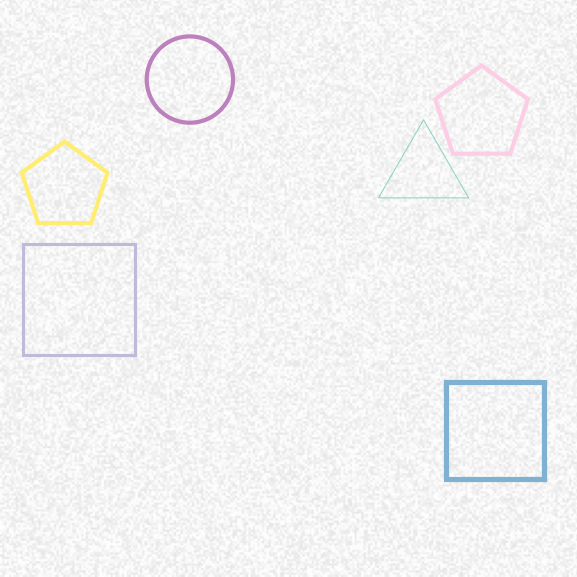[{"shape": "triangle", "thickness": 0.5, "radius": 0.45, "center": [0.733, 0.702]}, {"shape": "square", "thickness": 1.5, "radius": 0.48, "center": [0.137, 0.48]}, {"shape": "square", "thickness": 2.5, "radius": 0.42, "center": [0.857, 0.254]}, {"shape": "pentagon", "thickness": 2, "radius": 0.42, "center": [0.834, 0.801]}, {"shape": "circle", "thickness": 2, "radius": 0.37, "center": [0.329, 0.861]}, {"shape": "pentagon", "thickness": 2, "radius": 0.39, "center": [0.112, 0.676]}]